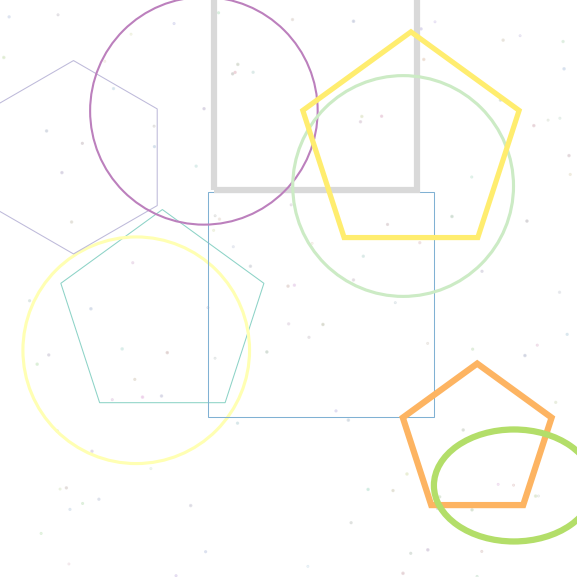[{"shape": "pentagon", "thickness": 0.5, "radius": 0.92, "center": [0.281, 0.451]}, {"shape": "circle", "thickness": 1.5, "radius": 0.98, "center": [0.236, 0.393]}, {"shape": "hexagon", "thickness": 0.5, "radius": 0.84, "center": [0.127, 0.727]}, {"shape": "square", "thickness": 0.5, "radius": 0.98, "center": [0.556, 0.472]}, {"shape": "pentagon", "thickness": 3, "radius": 0.68, "center": [0.826, 0.234]}, {"shape": "oval", "thickness": 3, "radius": 0.69, "center": [0.89, 0.158]}, {"shape": "square", "thickness": 3, "radius": 0.88, "center": [0.546, 0.846]}, {"shape": "circle", "thickness": 1, "radius": 0.99, "center": [0.353, 0.807]}, {"shape": "circle", "thickness": 1.5, "radius": 0.96, "center": [0.698, 0.677]}, {"shape": "pentagon", "thickness": 2.5, "radius": 0.98, "center": [0.712, 0.747]}]